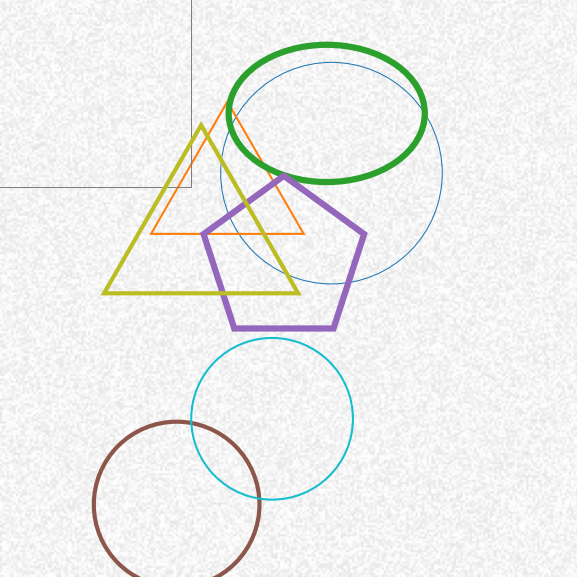[{"shape": "circle", "thickness": 0.5, "radius": 0.96, "center": [0.574, 0.699]}, {"shape": "triangle", "thickness": 1, "radius": 0.76, "center": [0.394, 0.67]}, {"shape": "oval", "thickness": 3, "radius": 0.85, "center": [0.566, 0.803]}, {"shape": "pentagon", "thickness": 3, "radius": 0.73, "center": [0.492, 0.549]}, {"shape": "circle", "thickness": 2, "radius": 0.72, "center": [0.306, 0.125]}, {"shape": "square", "thickness": 0.5, "radius": 0.89, "center": [0.152, 0.853]}, {"shape": "triangle", "thickness": 2, "radius": 0.97, "center": [0.348, 0.588]}, {"shape": "circle", "thickness": 1, "radius": 0.7, "center": [0.471, 0.274]}]